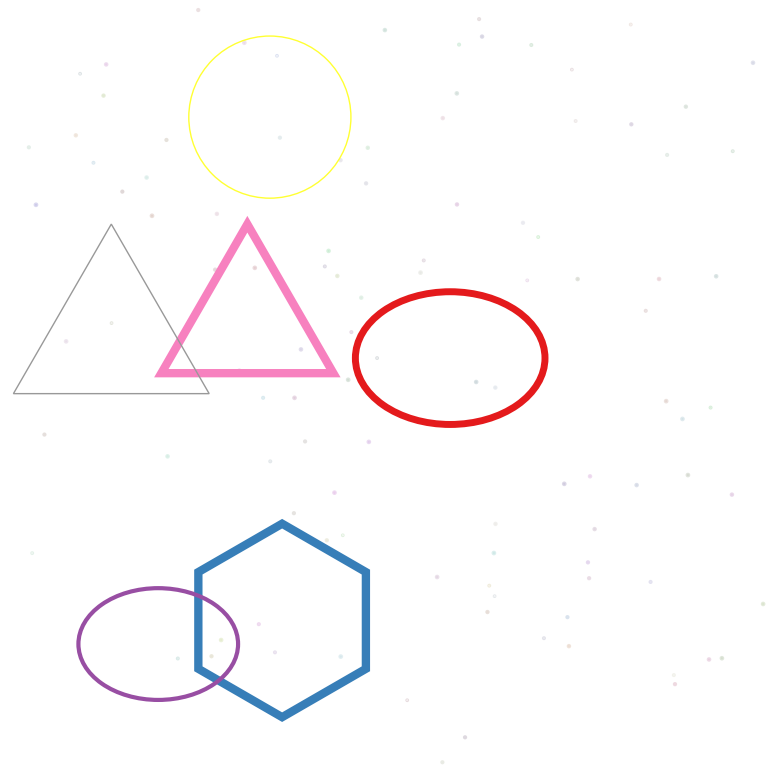[{"shape": "oval", "thickness": 2.5, "radius": 0.62, "center": [0.585, 0.535]}, {"shape": "hexagon", "thickness": 3, "radius": 0.63, "center": [0.366, 0.194]}, {"shape": "oval", "thickness": 1.5, "radius": 0.52, "center": [0.206, 0.164]}, {"shape": "circle", "thickness": 0.5, "radius": 0.53, "center": [0.35, 0.848]}, {"shape": "triangle", "thickness": 3, "radius": 0.64, "center": [0.321, 0.58]}, {"shape": "triangle", "thickness": 0.5, "radius": 0.73, "center": [0.145, 0.562]}]